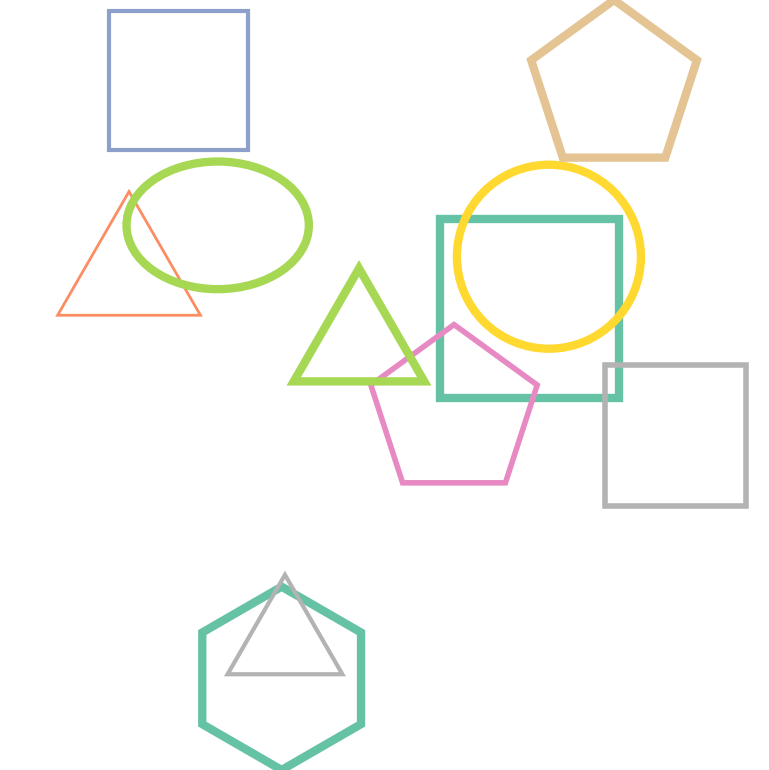[{"shape": "hexagon", "thickness": 3, "radius": 0.6, "center": [0.366, 0.119]}, {"shape": "square", "thickness": 3, "radius": 0.58, "center": [0.688, 0.599]}, {"shape": "triangle", "thickness": 1, "radius": 0.54, "center": [0.168, 0.644]}, {"shape": "square", "thickness": 1.5, "radius": 0.45, "center": [0.232, 0.895]}, {"shape": "pentagon", "thickness": 2, "radius": 0.57, "center": [0.59, 0.465]}, {"shape": "oval", "thickness": 3, "radius": 0.59, "center": [0.283, 0.707]}, {"shape": "triangle", "thickness": 3, "radius": 0.49, "center": [0.466, 0.554]}, {"shape": "circle", "thickness": 3, "radius": 0.6, "center": [0.713, 0.667]}, {"shape": "pentagon", "thickness": 3, "radius": 0.57, "center": [0.797, 0.887]}, {"shape": "triangle", "thickness": 1.5, "radius": 0.43, "center": [0.37, 0.167]}, {"shape": "square", "thickness": 2, "radius": 0.46, "center": [0.877, 0.435]}]